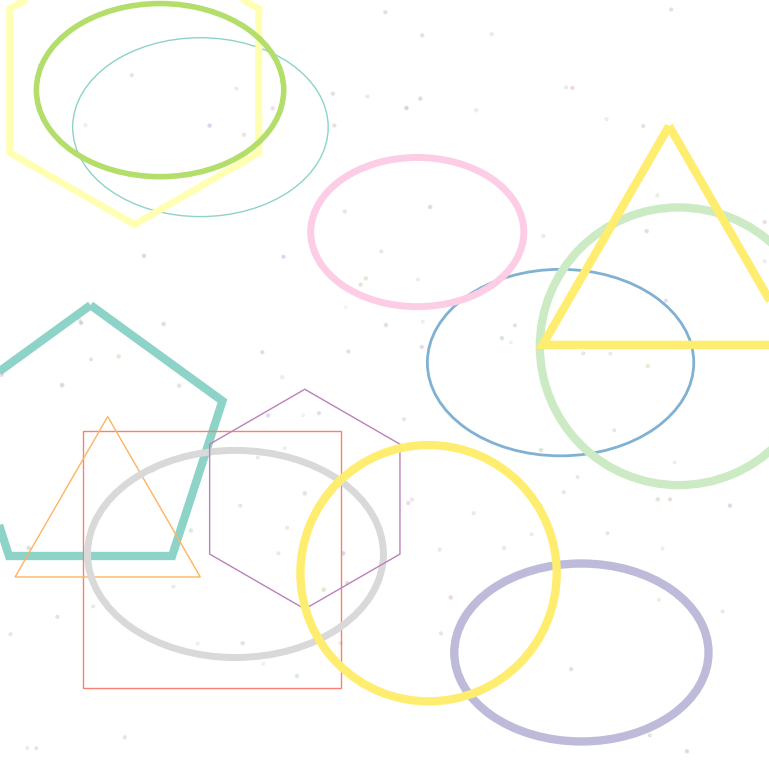[{"shape": "pentagon", "thickness": 3, "radius": 0.9, "center": [0.118, 0.424]}, {"shape": "oval", "thickness": 0.5, "radius": 0.83, "center": [0.26, 0.835]}, {"shape": "hexagon", "thickness": 2.5, "radius": 0.93, "center": [0.174, 0.895]}, {"shape": "oval", "thickness": 3, "radius": 0.83, "center": [0.755, 0.153]}, {"shape": "square", "thickness": 0.5, "radius": 0.84, "center": [0.275, 0.274]}, {"shape": "oval", "thickness": 1, "radius": 0.87, "center": [0.728, 0.529]}, {"shape": "triangle", "thickness": 0.5, "radius": 0.69, "center": [0.14, 0.32]}, {"shape": "oval", "thickness": 2, "radius": 0.8, "center": [0.208, 0.883]}, {"shape": "oval", "thickness": 2.5, "radius": 0.69, "center": [0.542, 0.699]}, {"shape": "oval", "thickness": 2.5, "radius": 0.96, "center": [0.306, 0.281]}, {"shape": "hexagon", "thickness": 0.5, "radius": 0.71, "center": [0.396, 0.352]}, {"shape": "circle", "thickness": 3, "radius": 0.9, "center": [0.881, 0.55]}, {"shape": "circle", "thickness": 3, "radius": 0.83, "center": [0.557, 0.256]}, {"shape": "triangle", "thickness": 3, "radius": 0.95, "center": [0.869, 0.647]}]